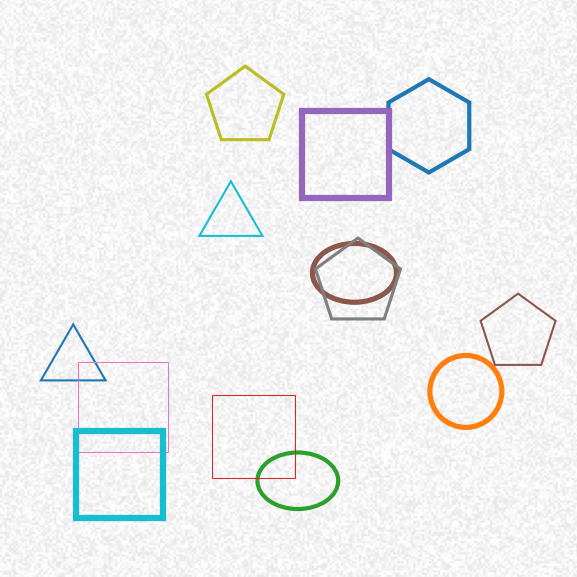[{"shape": "triangle", "thickness": 1, "radius": 0.32, "center": [0.127, 0.373]}, {"shape": "hexagon", "thickness": 2, "radius": 0.4, "center": [0.743, 0.781]}, {"shape": "circle", "thickness": 2.5, "radius": 0.31, "center": [0.807, 0.321]}, {"shape": "oval", "thickness": 2, "radius": 0.35, "center": [0.516, 0.167]}, {"shape": "square", "thickness": 0.5, "radius": 0.36, "center": [0.439, 0.242]}, {"shape": "square", "thickness": 3, "radius": 0.38, "center": [0.598, 0.732]}, {"shape": "pentagon", "thickness": 1, "radius": 0.34, "center": [0.897, 0.422]}, {"shape": "oval", "thickness": 2.5, "radius": 0.36, "center": [0.614, 0.527]}, {"shape": "square", "thickness": 0.5, "radius": 0.39, "center": [0.213, 0.295]}, {"shape": "pentagon", "thickness": 1.5, "radius": 0.39, "center": [0.62, 0.509]}, {"shape": "pentagon", "thickness": 1.5, "radius": 0.35, "center": [0.425, 0.814]}, {"shape": "square", "thickness": 3, "radius": 0.38, "center": [0.207, 0.178]}, {"shape": "triangle", "thickness": 1, "radius": 0.32, "center": [0.4, 0.622]}]